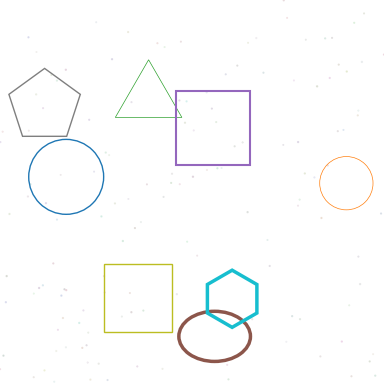[{"shape": "circle", "thickness": 1, "radius": 0.49, "center": [0.172, 0.541]}, {"shape": "circle", "thickness": 0.5, "radius": 0.35, "center": [0.9, 0.524]}, {"shape": "triangle", "thickness": 0.5, "radius": 0.5, "center": [0.386, 0.745]}, {"shape": "square", "thickness": 1.5, "radius": 0.48, "center": [0.553, 0.668]}, {"shape": "oval", "thickness": 2.5, "radius": 0.47, "center": [0.558, 0.126]}, {"shape": "pentagon", "thickness": 1, "radius": 0.49, "center": [0.116, 0.725]}, {"shape": "square", "thickness": 1, "radius": 0.44, "center": [0.359, 0.225]}, {"shape": "hexagon", "thickness": 2.5, "radius": 0.37, "center": [0.603, 0.224]}]